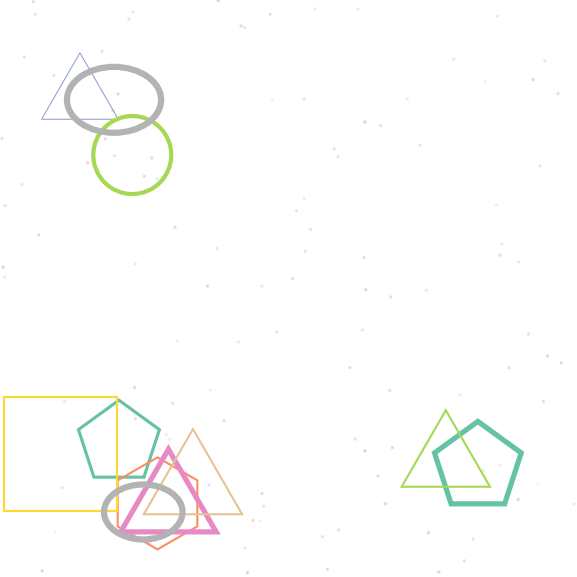[{"shape": "pentagon", "thickness": 2.5, "radius": 0.39, "center": [0.827, 0.191]}, {"shape": "pentagon", "thickness": 1.5, "radius": 0.37, "center": [0.206, 0.232]}, {"shape": "hexagon", "thickness": 1, "radius": 0.4, "center": [0.273, 0.127]}, {"shape": "triangle", "thickness": 0.5, "radius": 0.38, "center": [0.138, 0.831]}, {"shape": "triangle", "thickness": 2.5, "radius": 0.48, "center": [0.292, 0.126]}, {"shape": "triangle", "thickness": 1, "radius": 0.44, "center": [0.772, 0.2]}, {"shape": "circle", "thickness": 2, "radius": 0.34, "center": [0.229, 0.731]}, {"shape": "square", "thickness": 1, "radius": 0.49, "center": [0.105, 0.214]}, {"shape": "triangle", "thickness": 1, "radius": 0.49, "center": [0.334, 0.158]}, {"shape": "oval", "thickness": 3, "radius": 0.34, "center": [0.248, 0.113]}, {"shape": "oval", "thickness": 3, "radius": 0.41, "center": [0.197, 0.826]}]